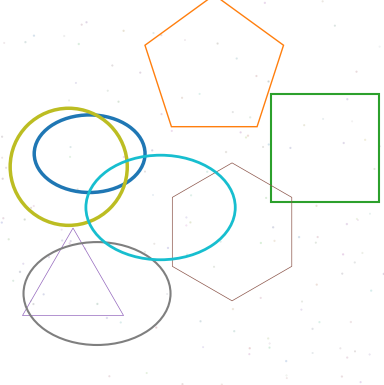[{"shape": "oval", "thickness": 2.5, "radius": 0.72, "center": [0.233, 0.601]}, {"shape": "pentagon", "thickness": 1, "radius": 0.95, "center": [0.556, 0.824]}, {"shape": "square", "thickness": 1.5, "radius": 0.7, "center": [0.844, 0.615]}, {"shape": "triangle", "thickness": 0.5, "radius": 0.76, "center": [0.19, 0.256]}, {"shape": "hexagon", "thickness": 0.5, "radius": 0.9, "center": [0.603, 0.398]}, {"shape": "oval", "thickness": 1.5, "radius": 0.95, "center": [0.252, 0.238]}, {"shape": "circle", "thickness": 2.5, "radius": 0.76, "center": [0.178, 0.567]}, {"shape": "oval", "thickness": 2, "radius": 0.97, "center": [0.417, 0.461]}]